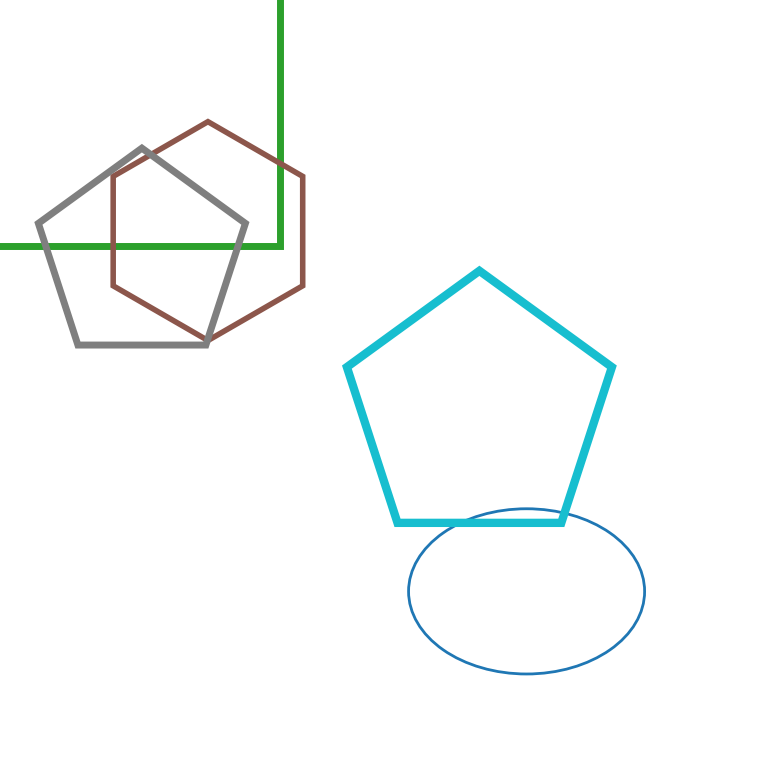[{"shape": "oval", "thickness": 1, "radius": 0.77, "center": [0.684, 0.232]}, {"shape": "square", "thickness": 2.5, "radius": 1.0, "center": [0.164, 0.879]}, {"shape": "hexagon", "thickness": 2, "radius": 0.71, "center": [0.27, 0.7]}, {"shape": "pentagon", "thickness": 2.5, "radius": 0.71, "center": [0.184, 0.666]}, {"shape": "pentagon", "thickness": 3, "radius": 0.9, "center": [0.623, 0.467]}]